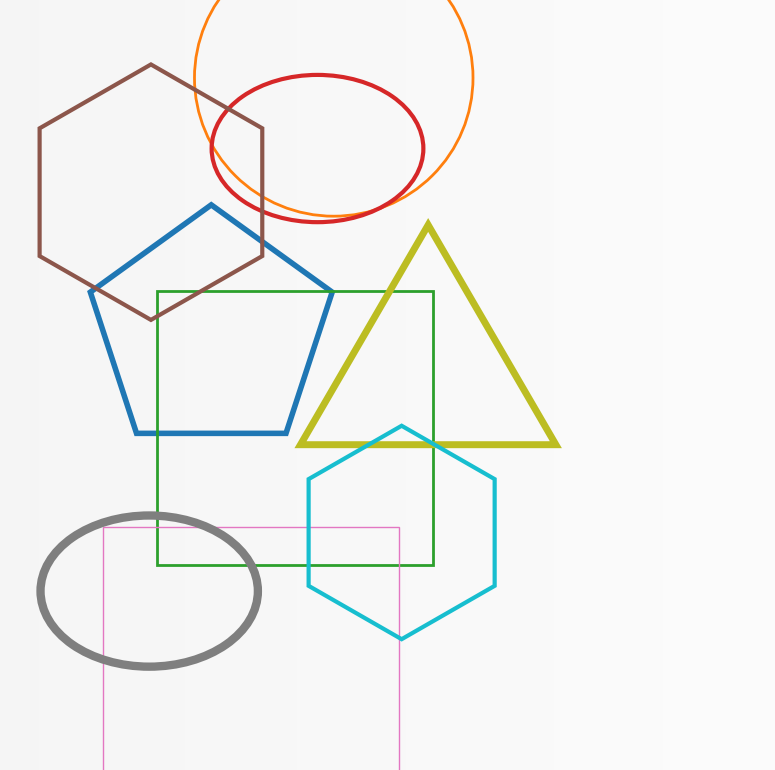[{"shape": "pentagon", "thickness": 2, "radius": 0.82, "center": [0.273, 0.57]}, {"shape": "circle", "thickness": 1, "radius": 0.9, "center": [0.431, 0.899]}, {"shape": "square", "thickness": 1, "radius": 0.89, "center": [0.381, 0.445]}, {"shape": "oval", "thickness": 1.5, "radius": 0.68, "center": [0.41, 0.807]}, {"shape": "hexagon", "thickness": 1.5, "radius": 0.83, "center": [0.195, 0.75]}, {"shape": "square", "thickness": 0.5, "radius": 0.95, "center": [0.324, 0.125]}, {"shape": "oval", "thickness": 3, "radius": 0.7, "center": [0.193, 0.232]}, {"shape": "triangle", "thickness": 2.5, "radius": 0.95, "center": [0.552, 0.518]}, {"shape": "hexagon", "thickness": 1.5, "radius": 0.69, "center": [0.518, 0.308]}]